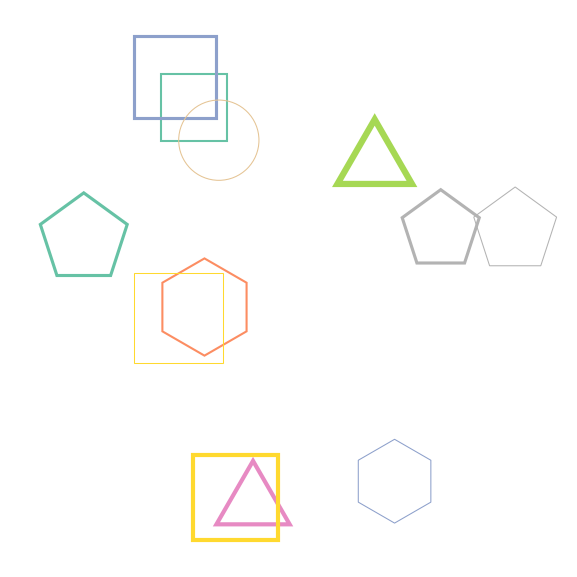[{"shape": "square", "thickness": 1, "radius": 0.29, "center": [0.336, 0.813]}, {"shape": "pentagon", "thickness": 1.5, "radius": 0.4, "center": [0.145, 0.586]}, {"shape": "hexagon", "thickness": 1, "radius": 0.42, "center": [0.354, 0.467]}, {"shape": "hexagon", "thickness": 0.5, "radius": 0.36, "center": [0.683, 0.166]}, {"shape": "square", "thickness": 1.5, "radius": 0.36, "center": [0.304, 0.866]}, {"shape": "triangle", "thickness": 2, "radius": 0.37, "center": [0.438, 0.128]}, {"shape": "triangle", "thickness": 3, "radius": 0.37, "center": [0.649, 0.718]}, {"shape": "square", "thickness": 2, "radius": 0.37, "center": [0.408, 0.138]}, {"shape": "square", "thickness": 0.5, "radius": 0.39, "center": [0.309, 0.448]}, {"shape": "circle", "thickness": 0.5, "radius": 0.35, "center": [0.379, 0.756]}, {"shape": "pentagon", "thickness": 0.5, "radius": 0.38, "center": [0.892, 0.6]}, {"shape": "pentagon", "thickness": 1.5, "radius": 0.35, "center": [0.763, 0.6]}]